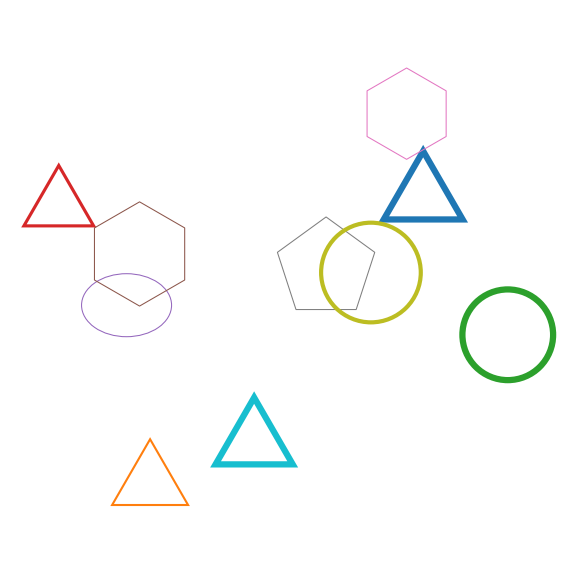[{"shape": "triangle", "thickness": 3, "radius": 0.39, "center": [0.733, 0.659]}, {"shape": "triangle", "thickness": 1, "radius": 0.38, "center": [0.26, 0.163]}, {"shape": "circle", "thickness": 3, "radius": 0.39, "center": [0.879, 0.419]}, {"shape": "triangle", "thickness": 1.5, "radius": 0.35, "center": [0.102, 0.643]}, {"shape": "oval", "thickness": 0.5, "radius": 0.39, "center": [0.219, 0.471]}, {"shape": "hexagon", "thickness": 0.5, "radius": 0.45, "center": [0.242, 0.559]}, {"shape": "hexagon", "thickness": 0.5, "radius": 0.4, "center": [0.704, 0.802]}, {"shape": "pentagon", "thickness": 0.5, "radius": 0.44, "center": [0.565, 0.535]}, {"shape": "circle", "thickness": 2, "radius": 0.43, "center": [0.642, 0.527]}, {"shape": "triangle", "thickness": 3, "radius": 0.39, "center": [0.44, 0.234]}]